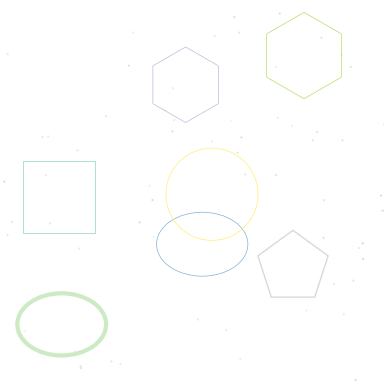[{"shape": "square", "thickness": 0.5, "radius": 0.47, "center": [0.154, 0.488]}, {"shape": "hexagon", "thickness": 0.5, "radius": 0.49, "center": [0.482, 0.78]}, {"shape": "oval", "thickness": 0.5, "radius": 0.59, "center": [0.525, 0.366]}, {"shape": "hexagon", "thickness": 0.5, "radius": 0.56, "center": [0.79, 0.856]}, {"shape": "pentagon", "thickness": 1, "radius": 0.48, "center": [0.761, 0.306]}, {"shape": "oval", "thickness": 3, "radius": 0.58, "center": [0.16, 0.157]}, {"shape": "circle", "thickness": 0.5, "radius": 0.6, "center": [0.551, 0.495]}]